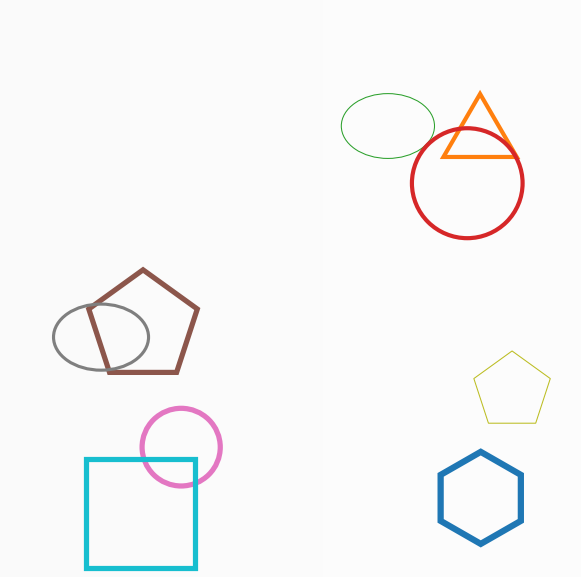[{"shape": "hexagon", "thickness": 3, "radius": 0.4, "center": [0.827, 0.137]}, {"shape": "triangle", "thickness": 2, "radius": 0.36, "center": [0.826, 0.764]}, {"shape": "oval", "thickness": 0.5, "radius": 0.4, "center": [0.667, 0.781]}, {"shape": "circle", "thickness": 2, "radius": 0.48, "center": [0.804, 0.682]}, {"shape": "pentagon", "thickness": 2.5, "radius": 0.49, "center": [0.246, 0.434]}, {"shape": "circle", "thickness": 2.5, "radius": 0.34, "center": [0.312, 0.225]}, {"shape": "oval", "thickness": 1.5, "radius": 0.41, "center": [0.174, 0.415]}, {"shape": "pentagon", "thickness": 0.5, "radius": 0.35, "center": [0.881, 0.322]}, {"shape": "square", "thickness": 2.5, "radius": 0.47, "center": [0.242, 0.11]}]